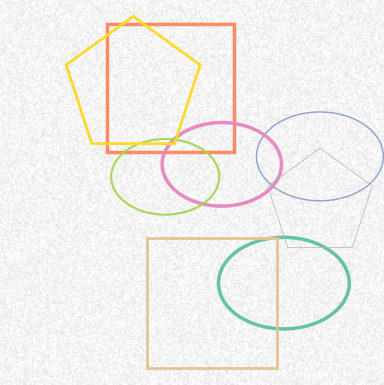[{"shape": "oval", "thickness": 2.5, "radius": 0.85, "center": [0.737, 0.265]}, {"shape": "square", "thickness": 2.5, "radius": 0.83, "center": [0.443, 0.772]}, {"shape": "oval", "thickness": 1, "radius": 0.82, "center": [0.831, 0.594]}, {"shape": "oval", "thickness": 2.5, "radius": 0.77, "center": [0.576, 0.573]}, {"shape": "oval", "thickness": 1.5, "radius": 0.7, "center": [0.429, 0.541]}, {"shape": "pentagon", "thickness": 2, "radius": 0.91, "center": [0.346, 0.775]}, {"shape": "square", "thickness": 2, "radius": 0.84, "center": [0.551, 0.212]}, {"shape": "pentagon", "thickness": 0.5, "radius": 0.71, "center": [0.831, 0.473]}]